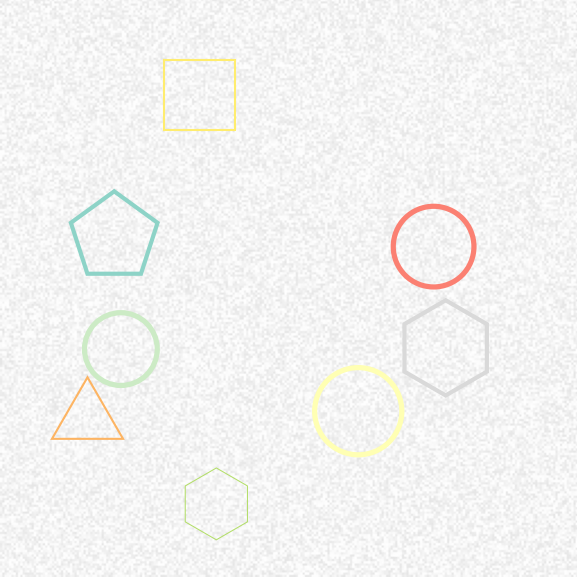[{"shape": "pentagon", "thickness": 2, "radius": 0.39, "center": [0.198, 0.589]}, {"shape": "circle", "thickness": 2.5, "radius": 0.38, "center": [0.62, 0.287]}, {"shape": "circle", "thickness": 2.5, "radius": 0.35, "center": [0.751, 0.572]}, {"shape": "triangle", "thickness": 1, "radius": 0.36, "center": [0.152, 0.275]}, {"shape": "hexagon", "thickness": 0.5, "radius": 0.31, "center": [0.375, 0.127]}, {"shape": "hexagon", "thickness": 2, "radius": 0.41, "center": [0.772, 0.397]}, {"shape": "circle", "thickness": 2.5, "radius": 0.31, "center": [0.209, 0.395]}, {"shape": "square", "thickness": 1, "radius": 0.31, "center": [0.345, 0.835]}]